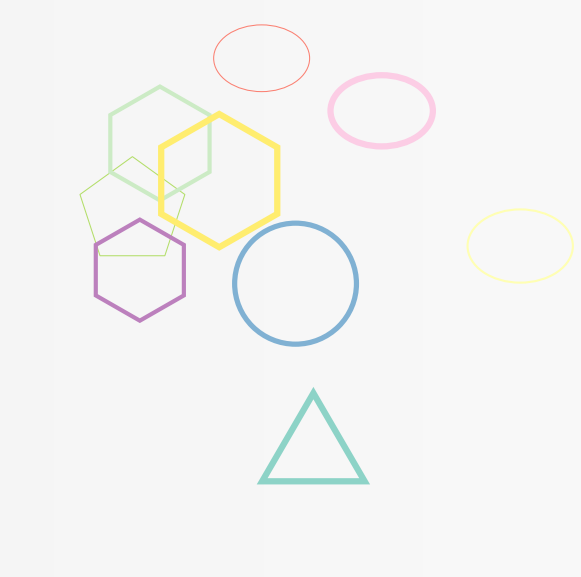[{"shape": "triangle", "thickness": 3, "radius": 0.51, "center": [0.539, 0.217]}, {"shape": "oval", "thickness": 1, "radius": 0.45, "center": [0.895, 0.573]}, {"shape": "oval", "thickness": 0.5, "radius": 0.41, "center": [0.45, 0.898]}, {"shape": "circle", "thickness": 2.5, "radius": 0.52, "center": [0.508, 0.508]}, {"shape": "pentagon", "thickness": 0.5, "radius": 0.47, "center": [0.228, 0.633]}, {"shape": "oval", "thickness": 3, "radius": 0.44, "center": [0.657, 0.807]}, {"shape": "hexagon", "thickness": 2, "radius": 0.44, "center": [0.241, 0.531]}, {"shape": "hexagon", "thickness": 2, "radius": 0.49, "center": [0.275, 0.751]}, {"shape": "hexagon", "thickness": 3, "radius": 0.58, "center": [0.377, 0.686]}]